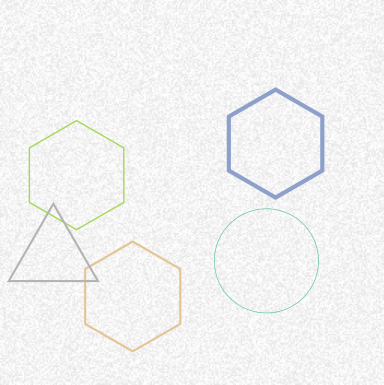[{"shape": "circle", "thickness": 0.5, "radius": 0.68, "center": [0.692, 0.322]}, {"shape": "hexagon", "thickness": 3, "radius": 0.7, "center": [0.716, 0.627]}, {"shape": "hexagon", "thickness": 1, "radius": 0.71, "center": [0.199, 0.545]}, {"shape": "hexagon", "thickness": 1.5, "radius": 0.71, "center": [0.345, 0.23]}, {"shape": "triangle", "thickness": 1.5, "radius": 0.67, "center": [0.139, 0.337]}]